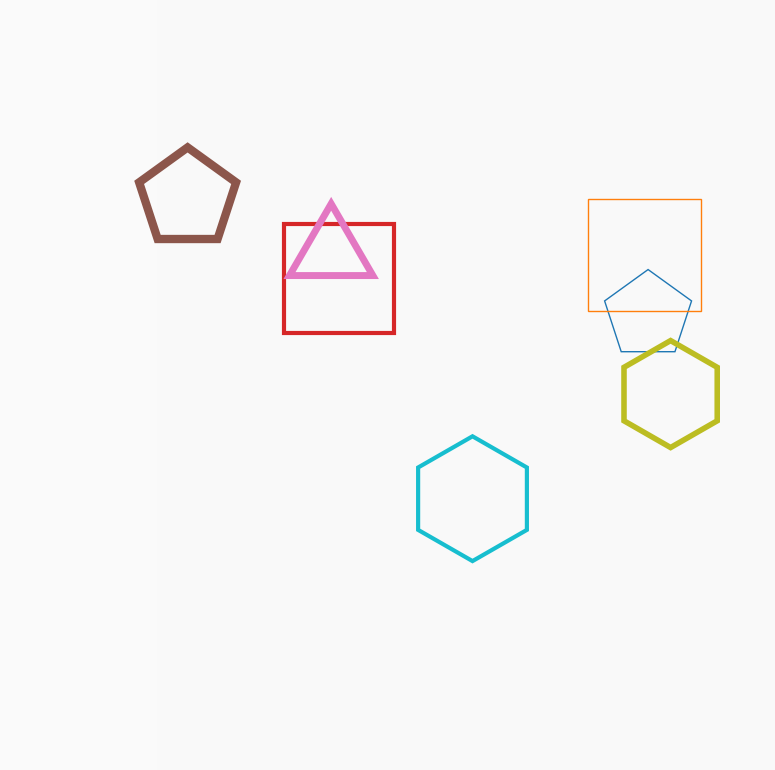[{"shape": "pentagon", "thickness": 0.5, "radius": 0.29, "center": [0.836, 0.591]}, {"shape": "square", "thickness": 0.5, "radius": 0.36, "center": [0.832, 0.668]}, {"shape": "square", "thickness": 1.5, "radius": 0.35, "center": [0.437, 0.638]}, {"shape": "pentagon", "thickness": 3, "radius": 0.33, "center": [0.242, 0.743]}, {"shape": "triangle", "thickness": 2.5, "radius": 0.31, "center": [0.427, 0.673]}, {"shape": "hexagon", "thickness": 2, "radius": 0.35, "center": [0.865, 0.488]}, {"shape": "hexagon", "thickness": 1.5, "radius": 0.41, "center": [0.61, 0.352]}]